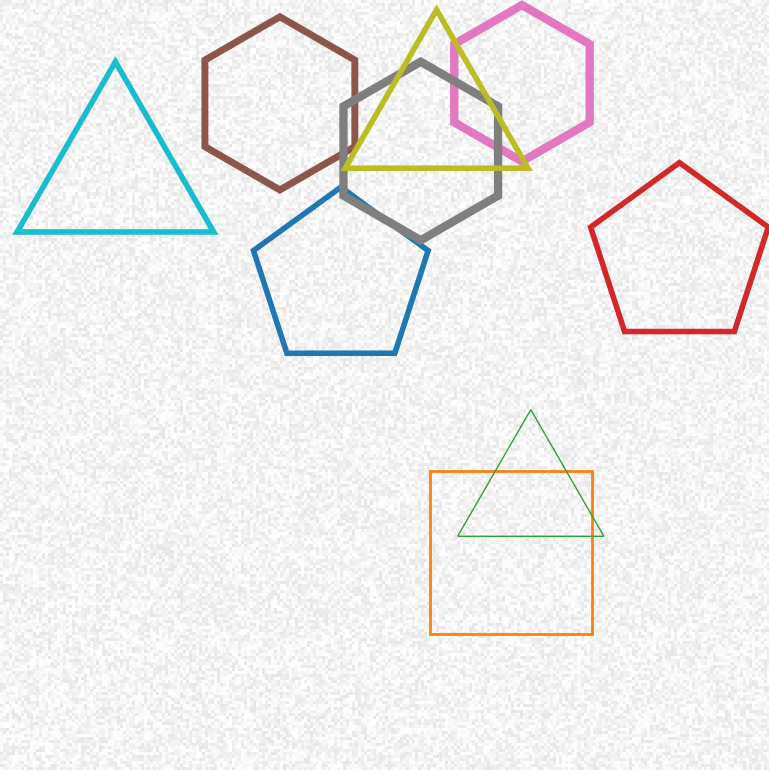[{"shape": "pentagon", "thickness": 2, "radius": 0.6, "center": [0.443, 0.638]}, {"shape": "square", "thickness": 1, "radius": 0.53, "center": [0.663, 0.283]}, {"shape": "triangle", "thickness": 0.5, "radius": 0.55, "center": [0.689, 0.358]}, {"shape": "pentagon", "thickness": 2, "radius": 0.61, "center": [0.882, 0.668]}, {"shape": "hexagon", "thickness": 2.5, "radius": 0.56, "center": [0.363, 0.866]}, {"shape": "hexagon", "thickness": 3, "radius": 0.51, "center": [0.678, 0.892]}, {"shape": "hexagon", "thickness": 3, "radius": 0.58, "center": [0.546, 0.804]}, {"shape": "triangle", "thickness": 2, "radius": 0.69, "center": [0.567, 0.85]}, {"shape": "triangle", "thickness": 2, "radius": 0.74, "center": [0.15, 0.772]}]